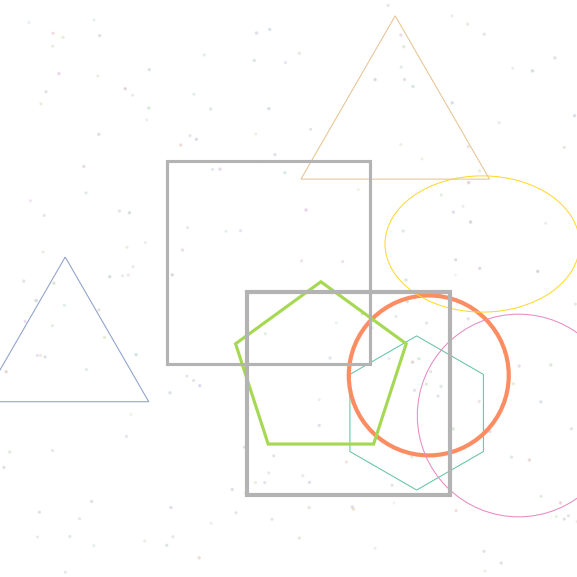[{"shape": "hexagon", "thickness": 0.5, "radius": 0.67, "center": [0.721, 0.284]}, {"shape": "circle", "thickness": 2, "radius": 0.69, "center": [0.742, 0.349]}, {"shape": "triangle", "thickness": 0.5, "radius": 0.84, "center": [0.113, 0.387]}, {"shape": "circle", "thickness": 0.5, "radius": 0.88, "center": [0.898, 0.28]}, {"shape": "pentagon", "thickness": 1.5, "radius": 0.78, "center": [0.556, 0.356]}, {"shape": "oval", "thickness": 0.5, "radius": 0.84, "center": [0.835, 0.577]}, {"shape": "triangle", "thickness": 0.5, "radius": 0.94, "center": [0.684, 0.783]}, {"shape": "square", "thickness": 2, "radius": 0.88, "center": [0.603, 0.317]}, {"shape": "square", "thickness": 1.5, "radius": 0.88, "center": [0.465, 0.544]}]